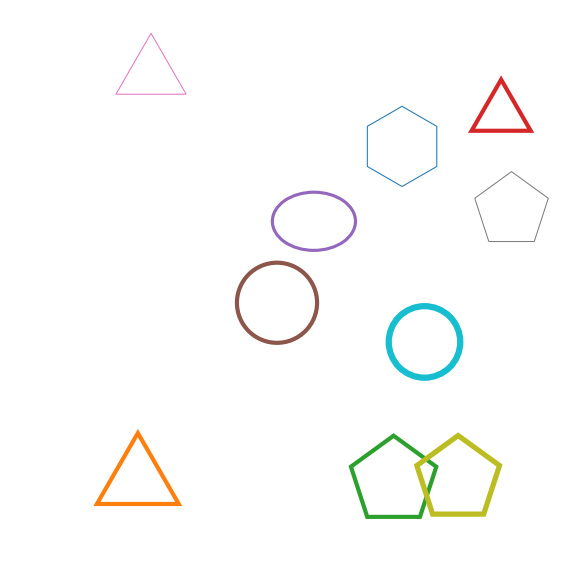[{"shape": "hexagon", "thickness": 0.5, "radius": 0.35, "center": [0.696, 0.746]}, {"shape": "triangle", "thickness": 2, "radius": 0.41, "center": [0.239, 0.167]}, {"shape": "pentagon", "thickness": 2, "radius": 0.39, "center": [0.682, 0.167]}, {"shape": "triangle", "thickness": 2, "radius": 0.3, "center": [0.868, 0.802]}, {"shape": "oval", "thickness": 1.5, "radius": 0.36, "center": [0.544, 0.616]}, {"shape": "circle", "thickness": 2, "radius": 0.35, "center": [0.48, 0.475]}, {"shape": "triangle", "thickness": 0.5, "radius": 0.35, "center": [0.262, 0.871]}, {"shape": "pentagon", "thickness": 0.5, "radius": 0.33, "center": [0.886, 0.635]}, {"shape": "pentagon", "thickness": 2.5, "radius": 0.38, "center": [0.793, 0.17]}, {"shape": "circle", "thickness": 3, "radius": 0.31, "center": [0.735, 0.407]}]